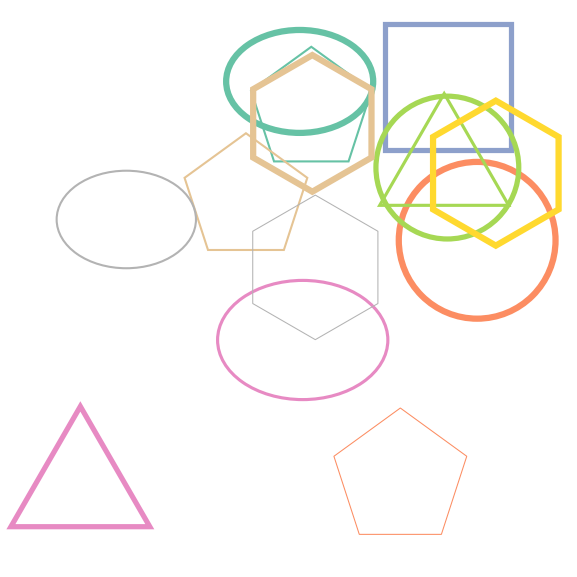[{"shape": "pentagon", "thickness": 1, "radius": 0.55, "center": [0.539, 0.808]}, {"shape": "oval", "thickness": 3, "radius": 0.64, "center": [0.519, 0.858]}, {"shape": "pentagon", "thickness": 0.5, "radius": 0.6, "center": [0.693, 0.172]}, {"shape": "circle", "thickness": 3, "radius": 0.68, "center": [0.826, 0.583]}, {"shape": "square", "thickness": 2.5, "radius": 0.55, "center": [0.777, 0.848]}, {"shape": "oval", "thickness": 1.5, "radius": 0.74, "center": [0.524, 0.41]}, {"shape": "triangle", "thickness": 2.5, "radius": 0.69, "center": [0.139, 0.157]}, {"shape": "triangle", "thickness": 1.5, "radius": 0.64, "center": [0.769, 0.708]}, {"shape": "circle", "thickness": 2.5, "radius": 0.62, "center": [0.775, 0.709]}, {"shape": "hexagon", "thickness": 3, "radius": 0.63, "center": [0.859, 0.699]}, {"shape": "hexagon", "thickness": 3, "radius": 0.59, "center": [0.541, 0.785]}, {"shape": "pentagon", "thickness": 1, "radius": 0.56, "center": [0.426, 0.657]}, {"shape": "hexagon", "thickness": 0.5, "radius": 0.63, "center": [0.546, 0.536]}, {"shape": "oval", "thickness": 1, "radius": 0.6, "center": [0.219, 0.619]}]